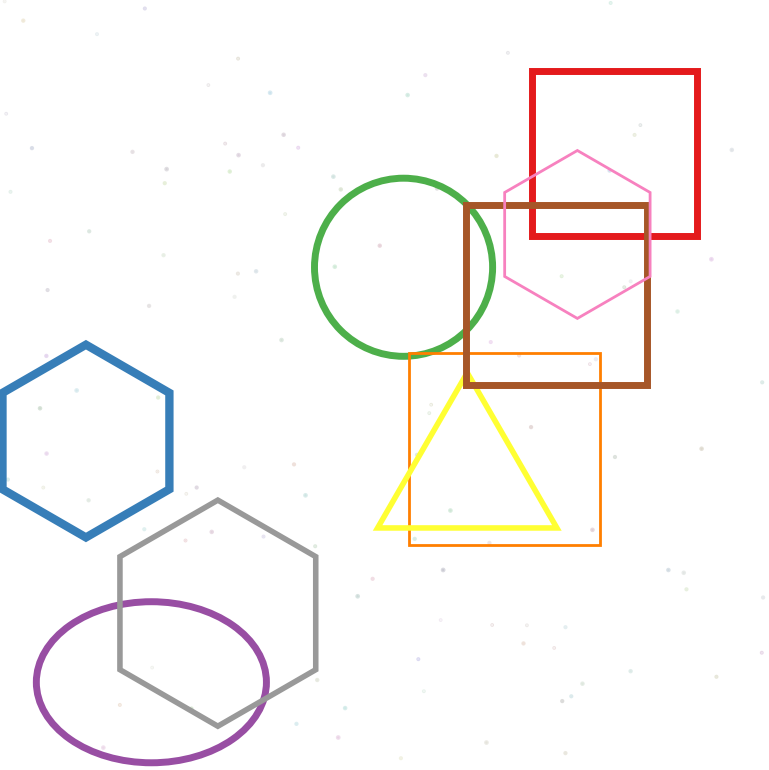[{"shape": "square", "thickness": 2.5, "radius": 0.54, "center": [0.798, 0.801]}, {"shape": "hexagon", "thickness": 3, "radius": 0.63, "center": [0.112, 0.427]}, {"shape": "circle", "thickness": 2.5, "radius": 0.58, "center": [0.524, 0.653]}, {"shape": "oval", "thickness": 2.5, "radius": 0.75, "center": [0.197, 0.114]}, {"shape": "square", "thickness": 1, "radius": 0.62, "center": [0.655, 0.417]}, {"shape": "triangle", "thickness": 2, "radius": 0.67, "center": [0.607, 0.382]}, {"shape": "square", "thickness": 2.5, "radius": 0.59, "center": [0.723, 0.617]}, {"shape": "hexagon", "thickness": 1, "radius": 0.55, "center": [0.75, 0.696]}, {"shape": "hexagon", "thickness": 2, "radius": 0.73, "center": [0.283, 0.204]}]